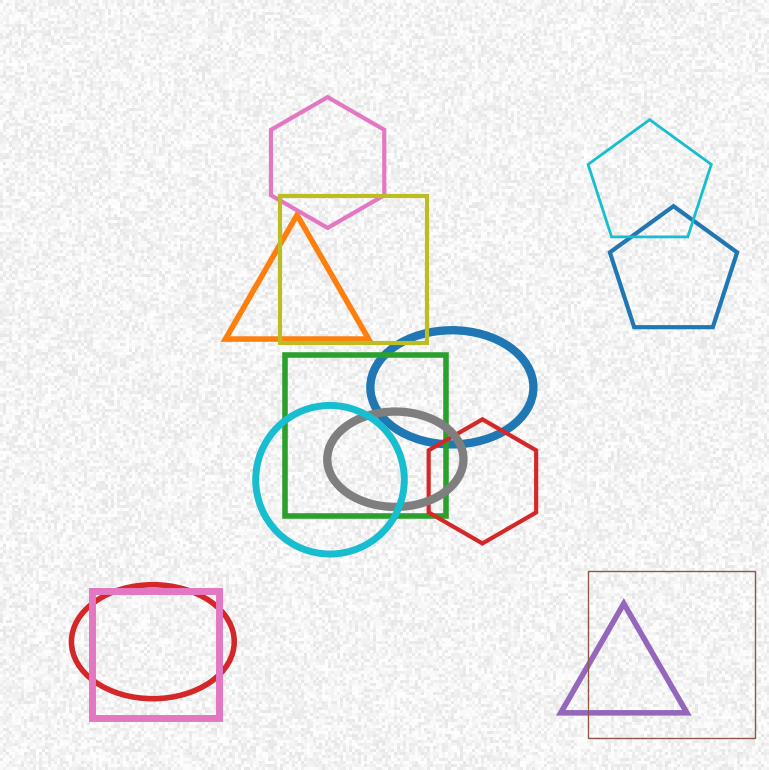[{"shape": "pentagon", "thickness": 1.5, "radius": 0.43, "center": [0.875, 0.645]}, {"shape": "oval", "thickness": 3, "radius": 0.53, "center": [0.587, 0.497]}, {"shape": "triangle", "thickness": 2, "radius": 0.54, "center": [0.386, 0.613]}, {"shape": "square", "thickness": 2, "radius": 0.52, "center": [0.474, 0.434]}, {"shape": "hexagon", "thickness": 1.5, "radius": 0.4, "center": [0.627, 0.375]}, {"shape": "oval", "thickness": 2, "radius": 0.53, "center": [0.199, 0.167]}, {"shape": "triangle", "thickness": 2, "radius": 0.47, "center": [0.81, 0.122]}, {"shape": "square", "thickness": 0.5, "radius": 0.54, "center": [0.872, 0.15]}, {"shape": "square", "thickness": 2.5, "radius": 0.41, "center": [0.202, 0.15]}, {"shape": "hexagon", "thickness": 1.5, "radius": 0.42, "center": [0.425, 0.789]}, {"shape": "oval", "thickness": 3, "radius": 0.44, "center": [0.513, 0.404]}, {"shape": "square", "thickness": 1.5, "radius": 0.48, "center": [0.459, 0.65]}, {"shape": "circle", "thickness": 2.5, "radius": 0.48, "center": [0.429, 0.377]}, {"shape": "pentagon", "thickness": 1, "radius": 0.42, "center": [0.844, 0.76]}]